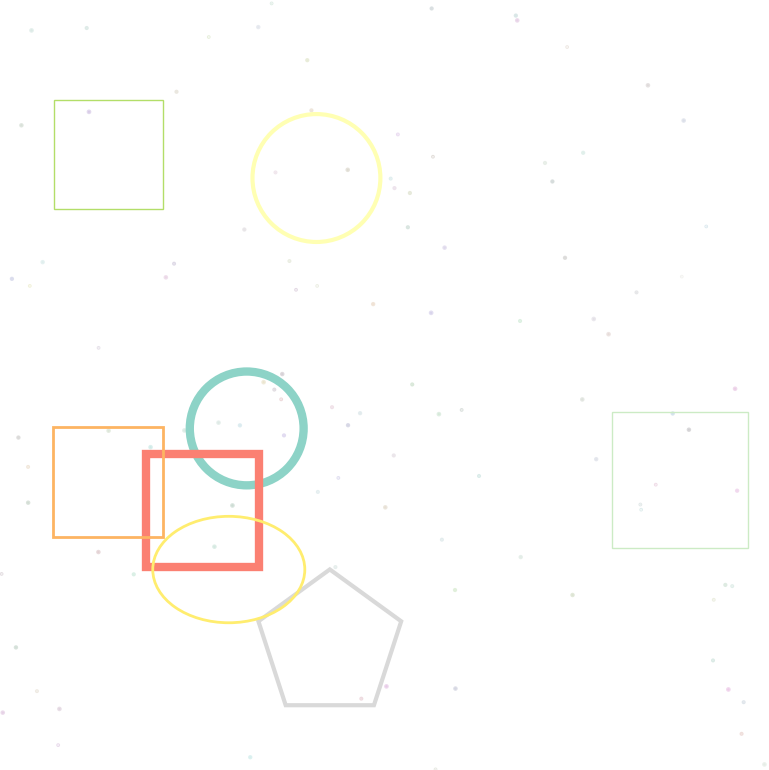[{"shape": "circle", "thickness": 3, "radius": 0.37, "center": [0.32, 0.444]}, {"shape": "circle", "thickness": 1.5, "radius": 0.42, "center": [0.411, 0.769]}, {"shape": "square", "thickness": 3, "radius": 0.37, "center": [0.263, 0.337]}, {"shape": "square", "thickness": 1, "radius": 0.36, "center": [0.14, 0.374]}, {"shape": "square", "thickness": 0.5, "radius": 0.35, "center": [0.141, 0.799]}, {"shape": "pentagon", "thickness": 1.5, "radius": 0.49, "center": [0.428, 0.163]}, {"shape": "square", "thickness": 0.5, "radius": 0.44, "center": [0.883, 0.376]}, {"shape": "oval", "thickness": 1, "radius": 0.49, "center": [0.297, 0.26]}]